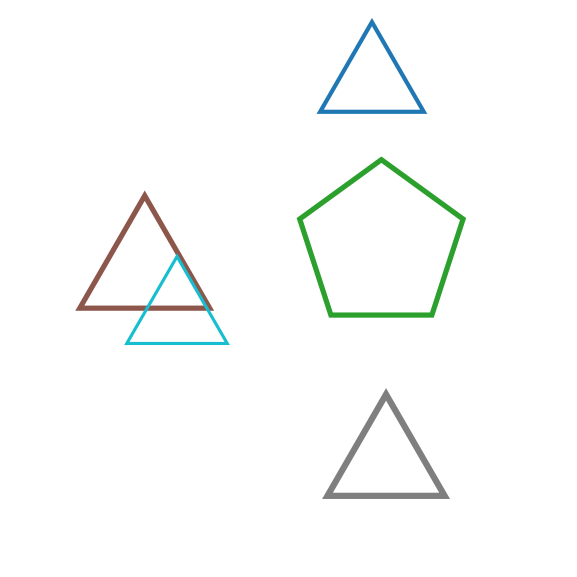[{"shape": "triangle", "thickness": 2, "radius": 0.52, "center": [0.644, 0.857]}, {"shape": "pentagon", "thickness": 2.5, "radius": 0.74, "center": [0.66, 0.574]}, {"shape": "triangle", "thickness": 2.5, "radius": 0.65, "center": [0.251, 0.53]}, {"shape": "triangle", "thickness": 3, "radius": 0.59, "center": [0.668, 0.199]}, {"shape": "triangle", "thickness": 1.5, "radius": 0.5, "center": [0.307, 0.455]}]